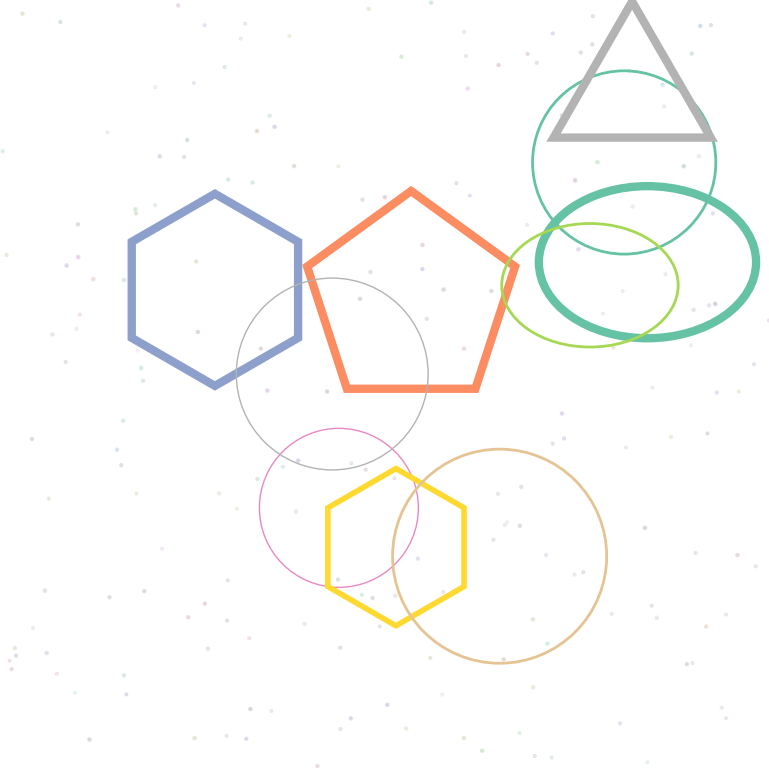[{"shape": "circle", "thickness": 1, "radius": 0.6, "center": [0.811, 0.789]}, {"shape": "oval", "thickness": 3, "radius": 0.71, "center": [0.841, 0.659]}, {"shape": "pentagon", "thickness": 3, "radius": 0.71, "center": [0.534, 0.61]}, {"shape": "hexagon", "thickness": 3, "radius": 0.62, "center": [0.279, 0.624]}, {"shape": "circle", "thickness": 0.5, "radius": 0.52, "center": [0.44, 0.34]}, {"shape": "oval", "thickness": 1, "radius": 0.57, "center": [0.766, 0.63]}, {"shape": "hexagon", "thickness": 2, "radius": 0.51, "center": [0.514, 0.289]}, {"shape": "circle", "thickness": 1, "radius": 0.7, "center": [0.649, 0.278]}, {"shape": "triangle", "thickness": 3, "radius": 0.59, "center": [0.821, 0.88]}, {"shape": "circle", "thickness": 0.5, "radius": 0.62, "center": [0.431, 0.514]}]